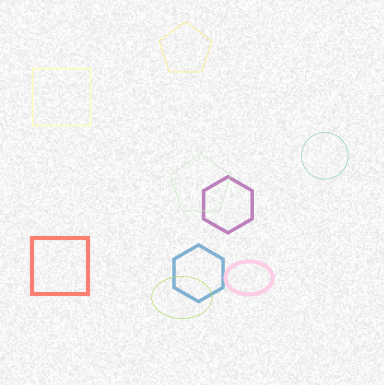[{"shape": "circle", "thickness": 0.5, "radius": 0.3, "center": [0.844, 0.595]}, {"shape": "square", "thickness": 1, "radius": 0.38, "center": [0.158, 0.749]}, {"shape": "square", "thickness": 3, "radius": 0.36, "center": [0.157, 0.309]}, {"shape": "hexagon", "thickness": 2.5, "radius": 0.37, "center": [0.516, 0.29]}, {"shape": "oval", "thickness": 0.5, "radius": 0.39, "center": [0.472, 0.227]}, {"shape": "oval", "thickness": 3, "radius": 0.31, "center": [0.647, 0.278]}, {"shape": "hexagon", "thickness": 2.5, "radius": 0.36, "center": [0.592, 0.468]}, {"shape": "pentagon", "thickness": 0.5, "radius": 0.41, "center": [0.521, 0.519]}, {"shape": "pentagon", "thickness": 0.5, "radius": 0.36, "center": [0.482, 0.871]}]